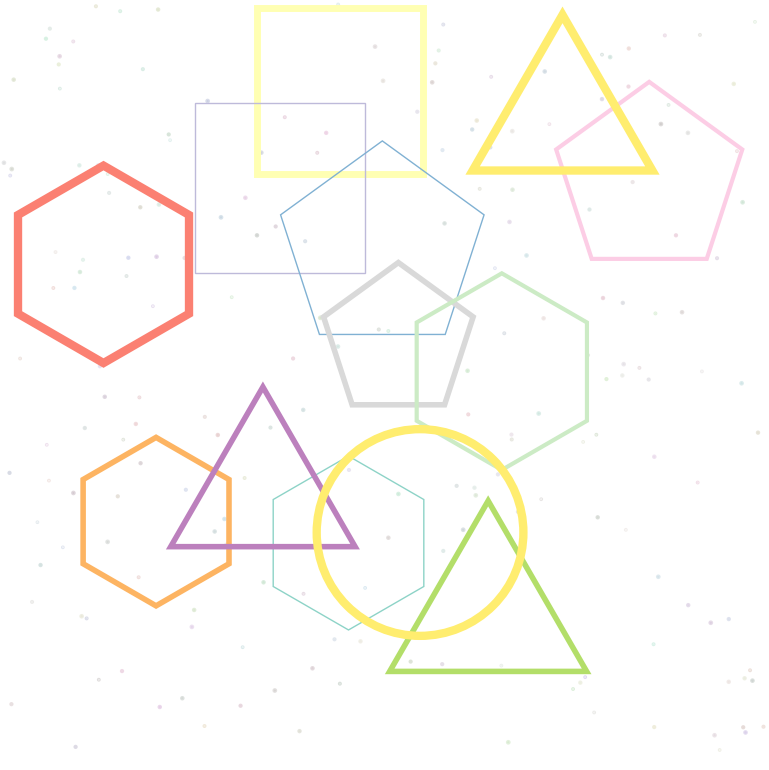[{"shape": "hexagon", "thickness": 0.5, "radius": 0.56, "center": [0.453, 0.295]}, {"shape": "square", "thickness": 2.5, "radius": 0.54, "center": [0.441, 0.882]}, {"shape": "square", "thickness": 0.5, "radius": 0.55, "center": [0.364, 0.756]}, {"shape": "hexagon", "thickness": 3, "radius": 0.64, "center": [0.134, 0.657]}, {"shape": "pentagon", "thickness": 0.5, "radius": 0.69, "center": [0.497, 0.678]}, {"shape": "hexagon", "thickness": 2, "radius": 0.55, "center": [0.203, 0.323]}, {"shape": "triangle", "thickness": 2, "radius": 0.74, "center": [0.634, 0.202]}, {"shape": "pentagon", "thickness": 1.5, "radius": 0.64, "center": [0.843, 0.767]}, {"shape": "pentagon", "thickness": 2, "radius": 0.51, "center": [0.517, 0.557]}, {"shape": "triangle", "thickness": 2, "radius": 0.69, "center": [0.341, 0.359]}, {"shape": "hexagon", "thickness": 1.5, "radius": 0.64, "center": [0.652, 0.517]}, {"shape": "triangle", "thickness": 3, "radius": 0.67, "center": [0.731, 0.846]}, {"shape": "circle", "thickness": 3, "radius": 0.67, "center": [0.546, 0.308]}]